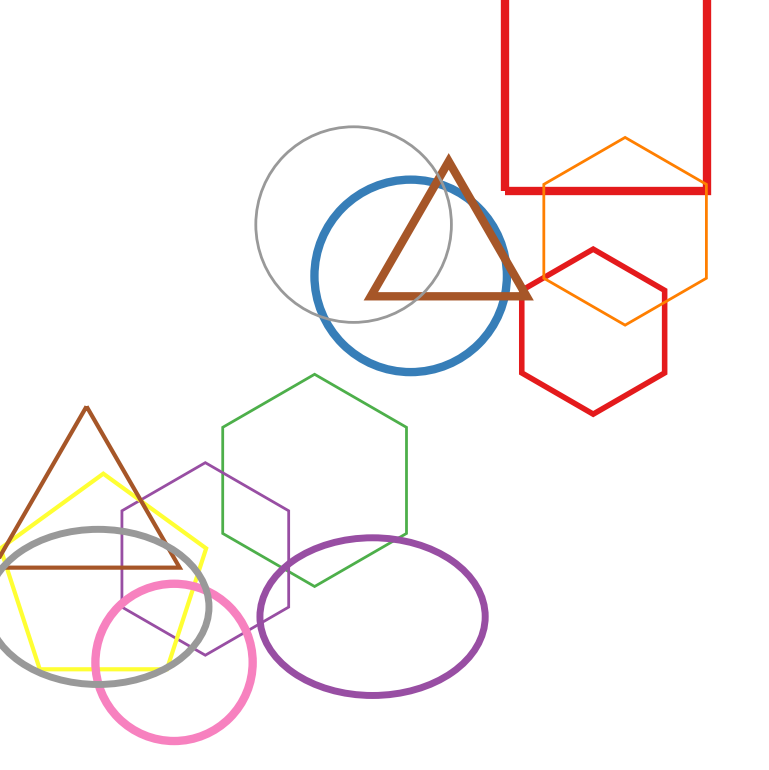[{"shape": "square", "thickness": 3, "radius": 0.66, "center": [0.787, 0.883]}, {"shape": "hexagon", "thickness": 2, "radius": 0.54, "center": [0.77, 0.569]}, {"shape": "circle", "thickness": 3, "radius": 0.62, "center": [0.533, 0.642]}, {"shape": "hexagon", "thickness": 1, "radius": 0.69, "center": [0.409, 0.376]}, {"shape": "oval", "thickness": 2.5, "radius": 0.73, "center": [0.484, 0.199]}, {"shape": "hexagon", "thickness": 1, "radius": 0.63, "center": [0.267, 0.274]}, {"shape": "hexagon", "thickness": 1, "radius": 0.61, "center": [0.812, 0.7]}, {"shape": "pentagon", "thickness": 1.5, "radius": 0.7, "center": [0.134, 0.244]}, {"shape": "triangle", "thickness": 1.5, "radius": 0.7, "center": [0.112, 0.333]}, {"shape": "triangle", "thickness": 3, "radius": 0.58, "center": [0.583, 0.674]}, {"shape": "circle", "thickness": 3, "radius": 0.51, "center": [0.226, 0.14]}, {"shape": "circle", "thickness": 1, "radius": 0.64, "center": [0.459, 0.708]}, {"shape": "oval", "thickness": 2.5, "radius": 0.72, "center": [0.127, 0.212]}]